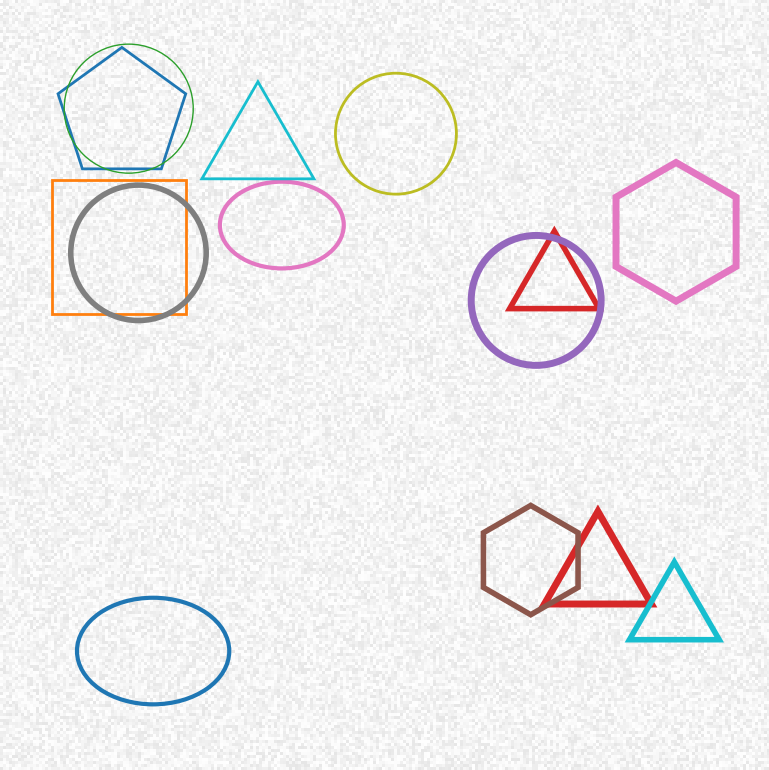[{"shape": "pentagon", "thickness": 1, "radius": 0.44, "center": [0.158, 0.851]}, {"shape": "oval", "thickness": 1.5, "radius": 0.49, "center": [0.199, 0.154]}, {"shape": "square", "thickness": 1, "radius": 0.44, "center": [0.154, 0.679]}, {"shape": "circle", "thickness": 0.5, "radius": 0.42, "center": [0.167, 0.859]}, {"shape": "triangle", "thickness": 2, "radius": 0.34, "center": [0.72, 0.633]}, {"shape": "triangle", "thickness": 2.5, "radius": 0.4, "center": [0.777, 0.256]}, {"shape": "circle", "thickness": 2.5, "radius": 0.42, "center": [0.696, 0.61]}, {"shape": "hexagon", "thickness": 2, "radius": 0.35, "center": [0.689, 0.273]}, {"shape": "hexagon", "thickness": 2.5, "radius": 0.45, "center": [0.878, 0.699]}, {"shape": "oval", "thickness": 1.5, "radius": 0.4, "center": [0.366, 0.708]}, {"shape": "circle", "thickness": 2, "radius": 0.44, "center": [0.18, 0.672]}, {"shape": "circle", "thickness": 1, "radius": 0.39, "center": [0.514, 0.826]}, {"shape": "triangle", "thickness": 2, "radius": 0.34, "center": [0.876, 0.203]}, {"shape": "triangle", "thickness": 1, "radius": 0.42, "center": [0.335, 0.81]}]